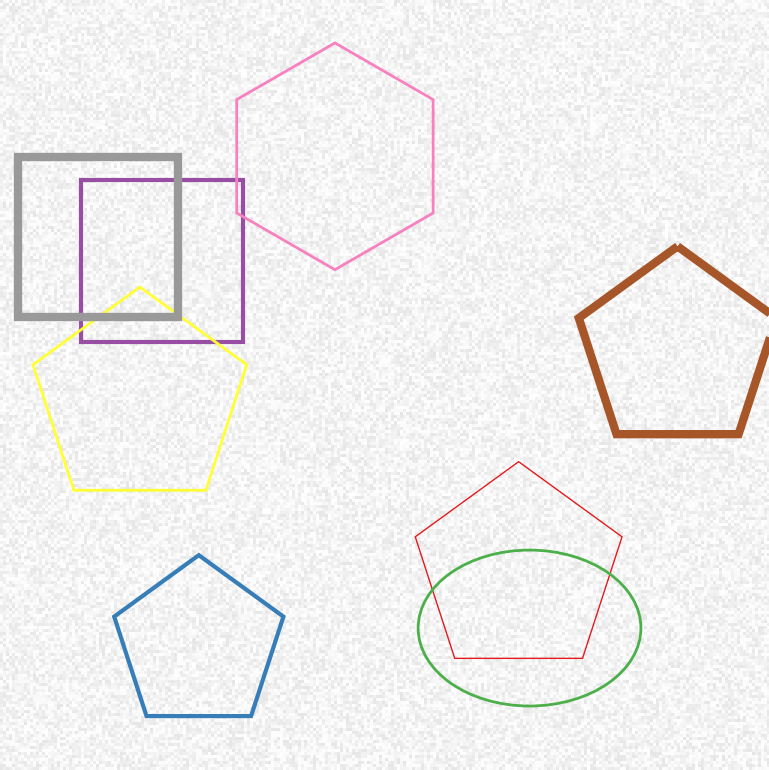[{"shape": "pentagon", "thickness": 0.5, "radius": 0.71, "center": [0.674, 0.259]}, {"shape": "pentagon", "thickness": 1.5, "radius": 0.58, "center": [0.258, 0.163]}, {"shape": "oval", "thickness": 1, "radius": 0.72, "center": [0.688, 0.184]}, {"shape": "square", "thickness": 1.5, "radius": 0.53, "center": [0.211, 0.661]}, {"shape": "pentagon", "thickness": 1, "radius": 0.73, "center": [0.182, 0.481]}, {"shape": "pentagon", "thickness": 3, "radius": 0.67, "center": [0.88, 0.545]}, {"shape": "hexagon", "thickness": 1, "radius": 0.74, "center": [0.435, 0.797]}, {"shape": "square", "thickness": 3, "radius": 0.52, "center": [0.127, 0.692]}]